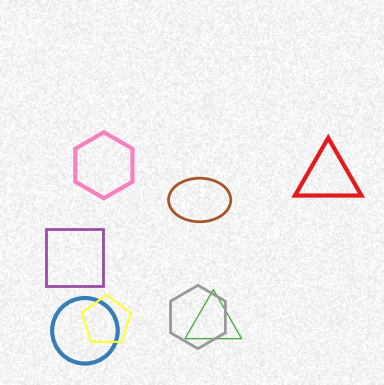[{"shape": "triangle", "thickness": 3, "radius": 0.5, "center": [0.852, 0.542]}, {"shape": "circle", "thickness": 3, "radius": 0.43, "center": [0.221, 0.141]}, {"shape": "triangle", "thickness": 1, "radius": 0.43, "center": [0.554, 0.163]}, {"shape": "square", "thickness": 2, "radius": 0.37, "center": [0.193, 0.33]}, {"shape": "pentagon", "thickness": 1.5, "radius": 0.34, "center": [0.276, 0.166]}, {"shape": "oval", "thickness": 2, "radius": 0.4, "center": [0.519, 0.481]}, {"shape": "hexagon", "thickness": 3, "radius": 0.43, "center": [0.27, 0.571]}, {"shape": "hexagon", "thickness": 2, "radius": 0.41, "center": [0.514, 0.177]}]